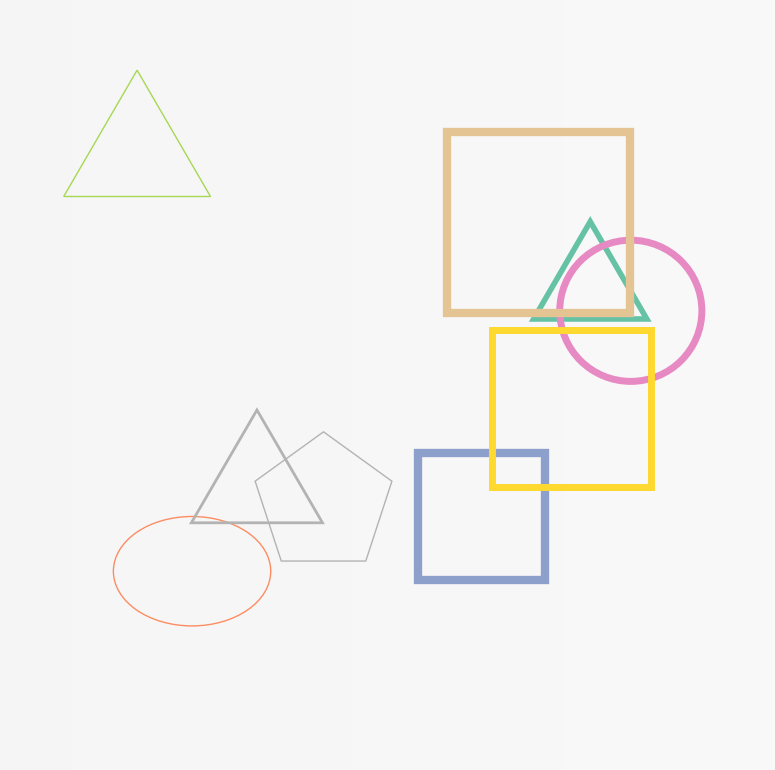[{"shape": "triangle", "thickness": 2, "radius": 0.42, "center": [0.762, 0.628]}, {"shape": "oval", "thickness": 0.5, "radius": 0.51, "center": [0.248, 0.258]}, {"shape": "square", "thickness": 3, "radius": 0.41, "center": [0.622, 0.329]}, {"shape": "circle", "thickness": 2.5, "radius": 0.46, "center": [0.814, 0.596]}, {"shape": "triangle", "thickness": 0.5, "radius": 0.55, "center": [0.177, 0.799]}, {"shape": "square", "thickness": 2.5, "radius": 0.51, "center": [0.737, 0.469]}, {"shape": "square", "thickness": 3, "radius": 0.59, "center": [0.695, 0.711]}, {"shape": "pentagon", "thickness": 0.5, "radius": 0.46, "center": [0.417, 0.346]}, {"shape": "triangle", "thickness": 1, "radius": 0.49, "center": [0.332, 0.37]}]